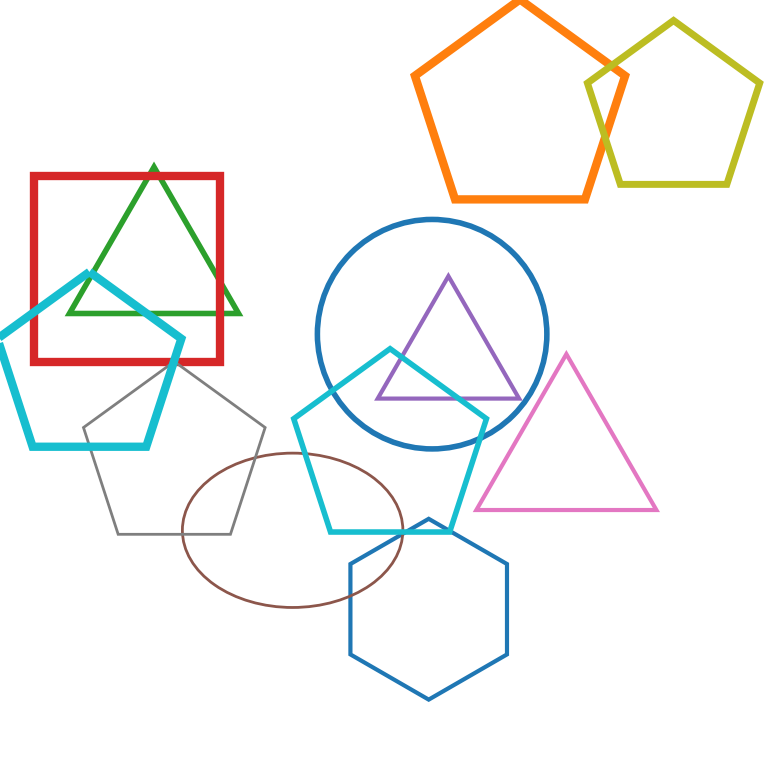[{"shape": "circle", "thickness": 2, "radius": 0.75, "center": [0.561, 0.566]}, {"shape": "hexagon", "thickness": 1.5, "radius": 0.59, "center": [0.557, 0.209]}, {"shape": "pentagon", "thickness": 3, "radius": 0.72, "center": [0.675, 0.857]}, {"shape": "triangle", "thickness": 2, "radius": 0.63, "center": [0.2, 0.656]}, {"shape": "square", "thickness": 3, "radius": 0.6, "center": [0.165, 0.65]}, {"shape": "triangle", "thickness": 1.5, "radius": 0.53, "center": [0.582, 0.535]}, {"shape": "oval", "thickness": 1, "radius": 0.72, "center": [0.38, 0.311]}, {"shape": "triangle", "thickness": 1.5, "radius": 0.68, "center": [0.736, 0.405]}, {"shape": "pentagon", "thickness": 1, "radius": 0.62, "center": [0.226, 0.406]}, {"shape": "pentagon", "thickness": 2.5, "radius": 0.59, "center": [0.875, 0.856]}, {"shape": "pentagon", "thickness": 3, "radius": 0.63, "center": [0.116, 0.521]}, {"shape": "pentagon", "thickness": 2, "radius": 0.66, "center": [0.507, 0.416]}]